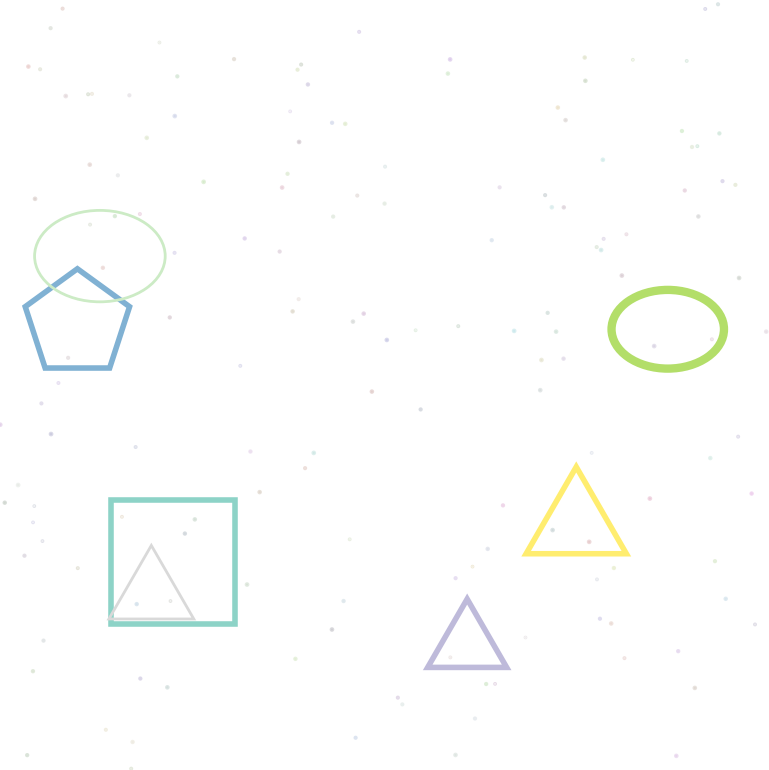[{"shape": "square", "thickness": 2, "radius": 0.4, "center": [0.225, 0.27]}, {"shape": "triangle", "thickness": 2, "radius": 0.3, "center": [0.607, 0.163]}, {"shape": "pentagon", "thickness": 2, "radius": 0.36, "center": [0.101, 0.58]}, {"shape": "oval", "thickness": 3, "radius": 0.37, "center": [0.867, 0.572]}, {"shape": "triangle", "thickness": 1, "radius": 0.32, "center": [0.197, 0.228]}, {"shape": "oval", "thickness": 1, "radius": 0.42, "center": [0.13, 0.667]}, {"shape": "triangle", "thickness": 2, "radius": 0.38, "center": [0.748, 0.318]}]